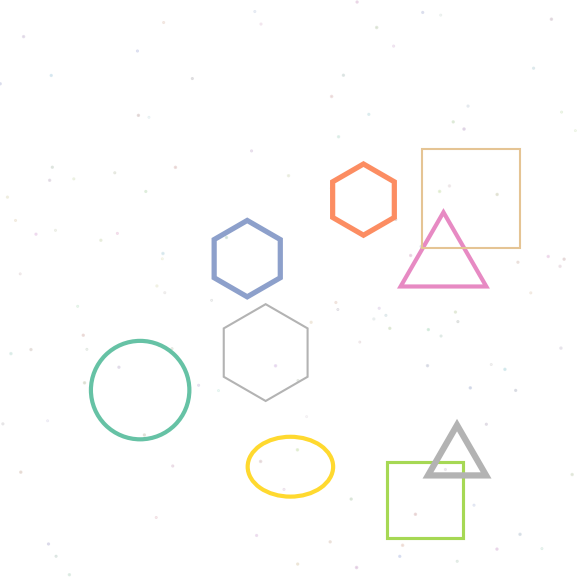[{"shape": "circle", "thickness": 2, "radius": 0.43, "center": [0.243, 0.324]}, {"shape": "hexagon", "thickness": 2.5, "radius": 0.31, "center": [0.629, 0.653]}, {"shape": "hexagon", "thickness": 2.5, "radius": 0.33, "center": [0.428, 0.551]}, {"shape": "triangle", "thickness": 2, "radius": 0.43, "center": [0.768, 0.546]}, {"shape": "square", "thickness": 1.5, "radius": 0.33, "center": [0.736, 0.134]}, {"shape": "oval", "thickness": 2, "radius": 0.37, "center": [0.503, 0.191]}, {"shape": "square", "thickness": 1, "radius": 0.43, "center": [0.816, 0.655]}, {"shape": "triangle", "thickness": 3, "radius": 0.29, "center": [0.791, 0.205]}, {"shape": "hexagon", "thickness": 1, "radius": 0.42, "center": [0.46, 0.389]}]